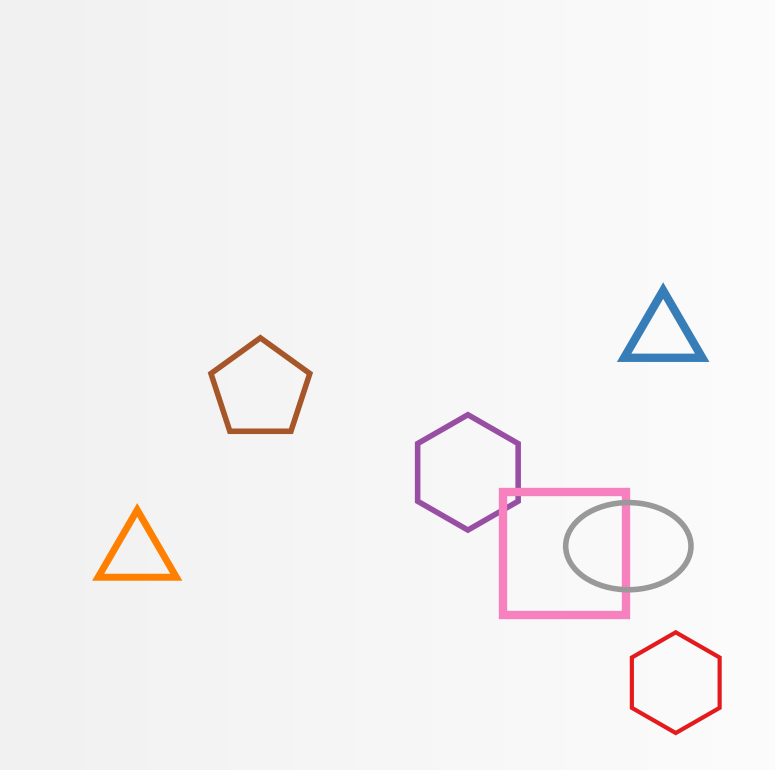[{"shape": "hexagon", "thickness": 1.5, "radius": 0.33, "center": [0.872, 0.113]}, {"shape": "triangle", "thickness": 3, "radius": 0.29, "center": [0.856, 0.564]}, {"shape": "hexagon", "thickness": 2, "radius": 0.37, "center": [0.604, 0.386]}, {"shape": "triangle", "thickness": 2.5, "radius": 0.29, "center": [0.177, 0.279]}, {"shape": "pentagon", "thickness": 2, "radius": 0.34, "center": [0.336, 0.494]}, {"shape": "square", "thickness": 3, "radius": 0.4, "center": [0.729, 0.281]}, {"shape": "oval", "thickness": 2, "radius": 0.4, "center": [0.811, 0.291]}]